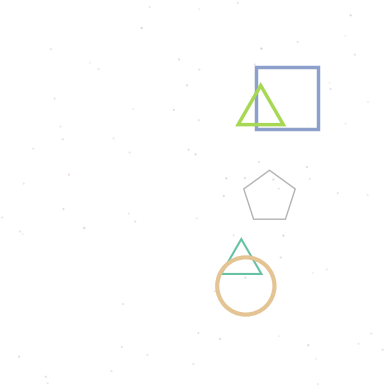[{"shape": "triangle", "thickness": 1.5, "radius": 0.3, "center": [0.627, 0.319]}, {"shape": "square", "thickness": 2.5, "radius": 0.4, "center": [0.746, 0.745]}, {"shape": "triangle", "thickness": 2.5, "radius": 0.34, "center": [0.677, 0.71]}, {"shape": "circle", "thickness": 3, "radius": 0.37, "center": [0.639, 0.257]}, {"shape": "pentagon", "thickness": 1, "radius": 0.35, "center": [0.7, 0.487]}]